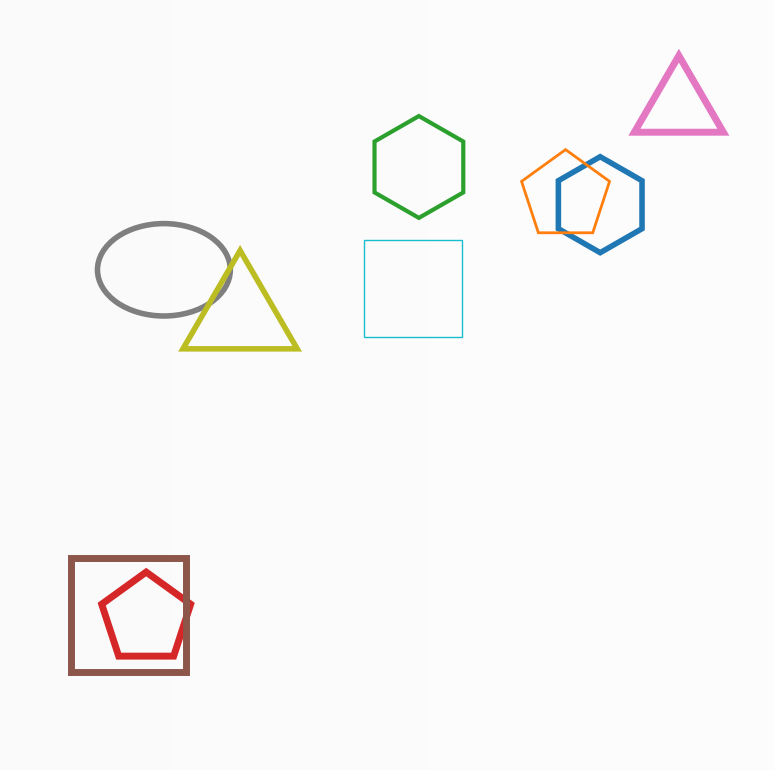[{"shape": "hexagon", "thickness": 2, "radius": 0.31, "center": [0.774, 0.734]}, {"shape": "pentagon", "thickness": 1, "radius": 0.3, "center": [0.73, 0.746]}, {"shape": "hexagon", "thickness": 1.5, "radius": 0.33, "center": [0.541, 0.783]}, {"shape": "pentagon", "thickness": 2.5, "radius": 0.3, "center": [0.189, 0.197]}, {"shape": "square", "thickness": 2.5, "radius": 0.37, "center": [0.166, 0.201]}, {"shape": "triangle", "thickness": 2.5, "radius": 0.33, "center": [0.876, 0.861]}, {"shape": "oval", "thickness": 2, "radius": 0.43, "center": [0.211, 0.65]}, {"shape": "triangle", "thickness": 2, "radius": 0.43, "center": [0.31, 0.59]}, {"shape": "square", "thickness": 0.5, "radius": 0.32, "center": [0.533, 0.625]}]